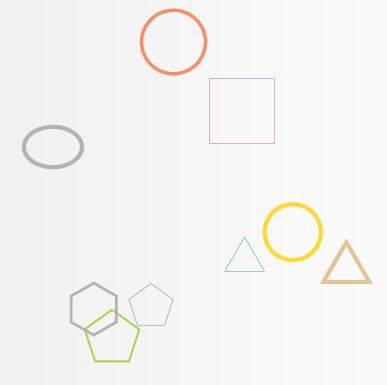[{"shape": "triangle", "thickness": 0.5, "radius": 0.3, "center": [0.631, 0.325]}, {"shape": "circle", "thickness": 2.5, "radius": 0.41, "center": [0.448, 0.891]}, {"shape": "pentagon", "thickness": 0.5, "radius": 0.3, "center": [0.39, 0.204]}, {"shape": "square", "thickness": 0.5, "radius": 0.42, "center": [0.623, 0.712]}, {"shape": "pentagon", "thickness": 1.5, "radius": 0.37, "center": [0.289, 0.122]}, {"shape": "circle", "thickness": 3, "radius": 0.36, "center": [0.755, 0.397]}, {"shape": "triangle", "thickness": 3, "radius": 0.34, "center": [0.894, 0.302]}, {"shape": "hexagon", "thickness": 2, "radius": 0.34, "center": [0.242, 0.197]}, {"shape": "oval", "thickness": 3, "radius": 0.37, "center": [0.137, 0.618]}]